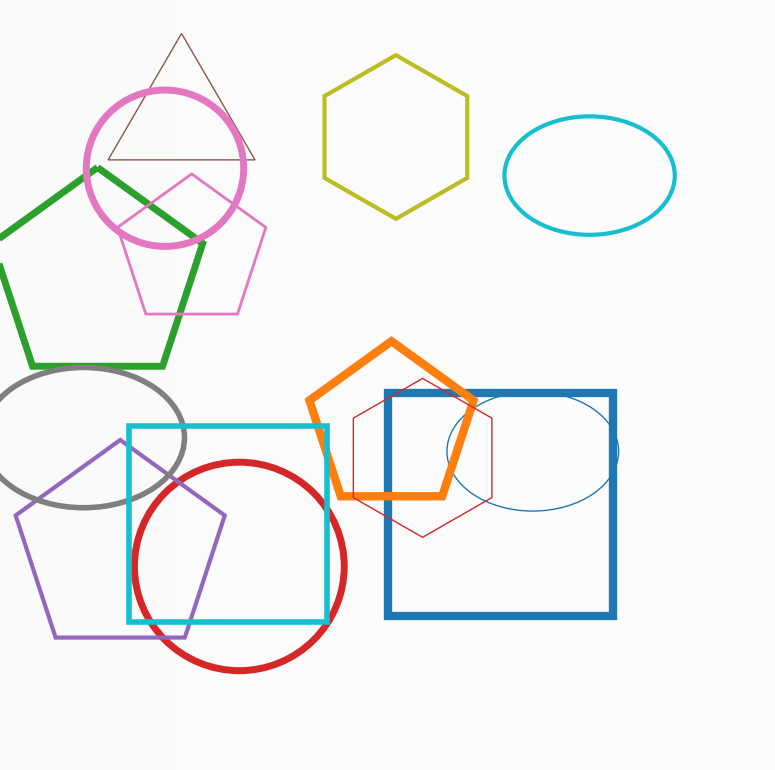[{"shape": "oval", "thickness": 0.5, "radius": 0.55, "center": [0.687, 0.414]}, {"shape": "square", "thickness": 3, "radius": 0.72, "center": [0.646, 0.344]}, {"shape": "pentagon", "thickness": 3, "radius": 0.56, "center": [0.505, 0.446]}, {"shape": "pentagon", "thickness": 2.5, "radius": 0.71, "center": [0.126, 0.64]}, {"shape": "hexagon", "thickness": 0.5, "radius": 0.52, "center": [0.545, 0.405]}, {"shape": "circle", "thickness": 2.5, "radius": 0.68, "center": [0.309, 0.264]}, {"shape": "pentagon", "thickness": 1.5, "radius": 0.71, "center": [0.155, 0.287]}, {"shape": "triangle", "thickness": 0.5, "radius": 0.55, "center": [0.234, 0.847]}, {"shape": "circle", "thickness": 2.5, "radius": 0.51, "center": [0.213, 0.782]}, {"shape": "pentagon", "thickness": 1, "radius": 0.5, "center": [0.247, 0.674]}, {"shape": "oval", "thickness": 2, "radius": 0.65, "center": [0.108, 0.432]}, {"shape": "hexagon", "thickness": 1.5, "radius": 0.53, "center": [0.511, 0.822]}, {"shape": "square", "thickness": 2, "radius": 0.64, "center": [0.295, 0.319]}, {"shape": "oval", "thickness": 1.5, "radius": 0.55, "center": [0.761, 0.772]}]